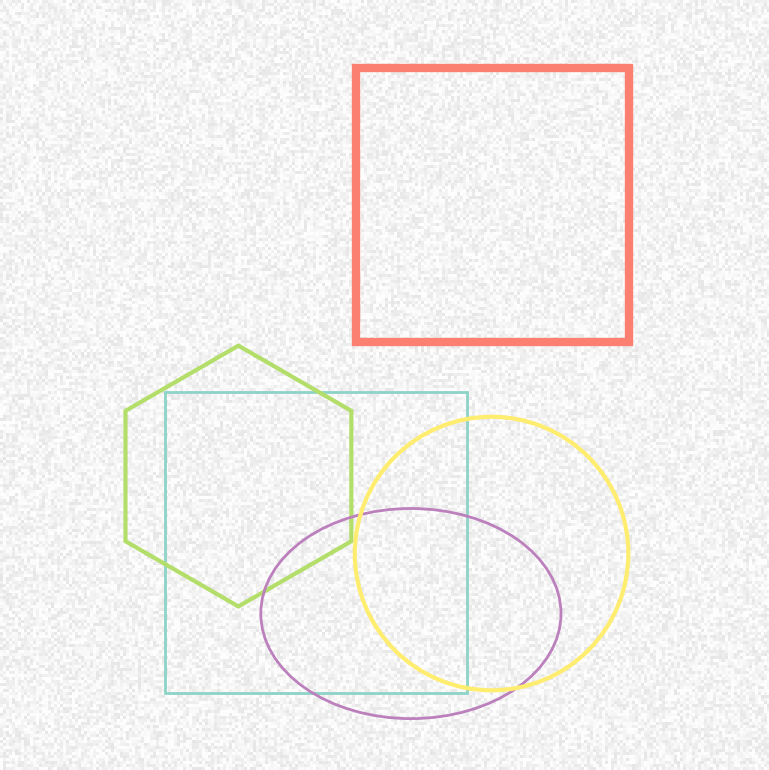[{"shape": "square", "thickness": 1, "radius": 0.98, "center": [0.41, 0.295]}, {"shape": "square", "thickness": 3, "radius": 0.89, "center": [0.64, 0.734]}, {"shape": "hexagon", "thickness": 1.5, "radius": 0.85, "center": [0.31, 0.382]}, {"shape": "oval", "thickness": 1, "radius": 0.97, "center": [0.534, 0.203]}, {"shape": "circle", "thickness": 1.5, "radius": 0.89, "center": [0.638, 0.281]}]